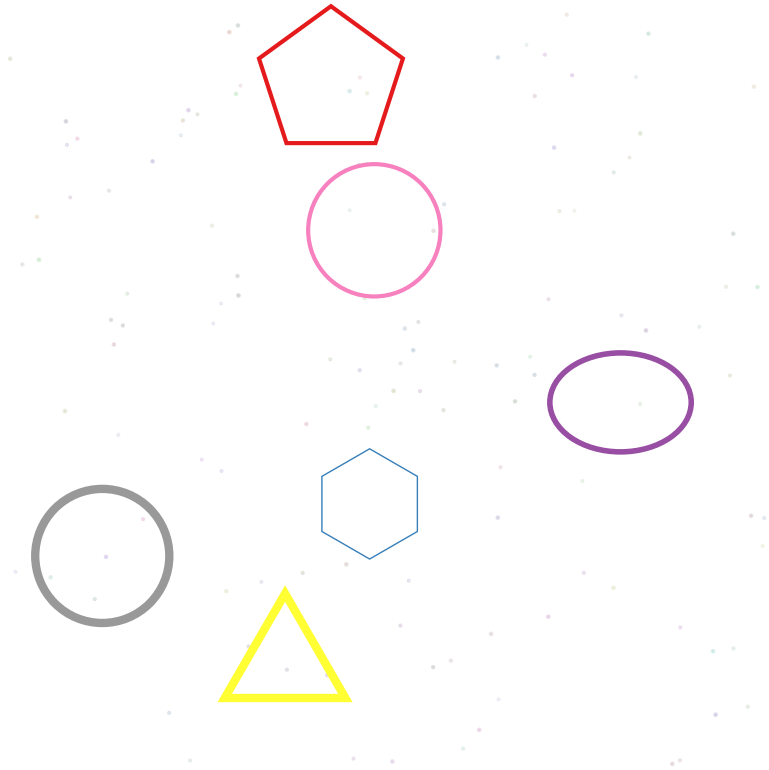[{"shape": "pentagon", "thickness": 1.5, "radius": 0.49, "center": [0.43, 0.894]}, {"shape": "hexagon", "thickness": 0.5, "radius": 0.36, "center": [0.48, 0.346]}, {"shape": "oval", "thickness": 2, "radius": 0.46, "center": [0.806, 0.477]}, {"shape": "triangle", "thickness": 3, "radius": 0.45, "center": [0.37, 0.139]}, {"shape": "circle", "thickness": 1.5, "radius": 0.43, "center": [0.486, 0.701]}, {"shape": "circle", "thickness": 3, "radius": 0.44, "center": [0.133, 0.278]}]